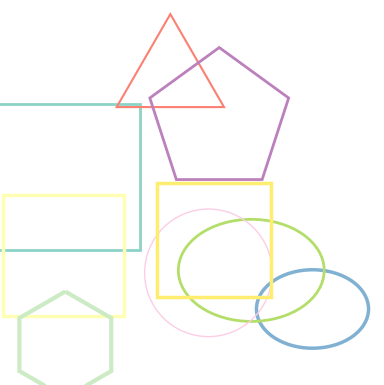[{"shape": "square", "thickness": 2, "radius": 0.95, "center": [0.174, 0.54]}, {"shape": "square", "thickness": 2.5, "radius": 0.79, "center": [0.166, 0.337]}, {"shape": "triangle", "thickness": 1.5, "radius": 0.8, "center": [0.442, 0.802]}, {"shape": "oval", "thickness": 2.5, "radius": 0.73, "center": [0.812, 0.197]}, {"shape": "oval", "thickness": 2, "radius": 0.95, "center": [0.653, 0.298]}, {"shape": "circle", "thickness": 1, "radius": 0.83, "center": [0.541, 0.291]}, {"shape": "pentagon", "thickness": 2, "radius": 0.95, "center": [0.569, 0.687]}, {"shape": "hexagon", "thickness": 3, "radius": 0.69, "center": [0.17, 0.105]}, {"shape": "square", "thickness": 2.5, "radius": 0.74, "center": [0.556, 0.377]}]